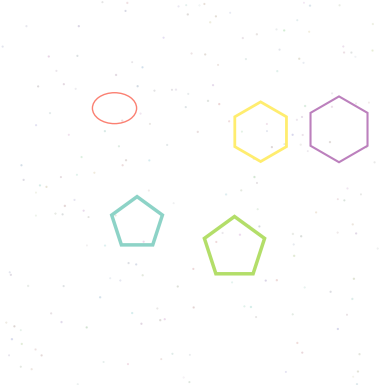[{"shape": "pentagon", "thickness": 2.5, "radius": 0.35, "center": [0.356, 0.42]}, {"shape": "oval", "thickness": 1, "radius": 0.29, "center": [0.297, 0.719]}, {"shape": "pentagon", "thickness": 2.5, "radius": 0.41, "center": [0.609, 0.355]}, {"shape": "hexagon", "thickness": 1.5, "radius": 0.43, "center": [0.881, 0.664]}, {"shape": "hexagon", "thickness": 2, "radius": 0.39, "center": [0.677, 0.658]}]